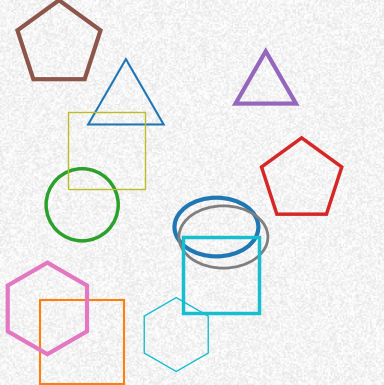[{"shape": "triangle", "thickness": 1.5, "radius": 0.57, "center": [0.327, 0.733]}, {"shape": "oval", "thickness": 3, "radius": 0.54, "center": [0.562, 0.41]}, {"shape": "square", "thickness": 1.5, "radius": 0.54, "center": [0.213, 0.112]}, {"shape": "circle", "thickness": 2.5, "radius": 0.47, "center": [0.213, 0.468]}, {"shape": "pentagon", "thickness": 2.5, "radius": 0.55, "center": [0.784, 0.532]}, {"shape": "triangle", "thickness": 3, "radius": 0.45, "center": [0.69, 0.776]}, {"shape": "pentagon", "thickness": 3, "radius": 0.57, "center": [0.153, 0.886]}, {"shape": "hexagon", "thickness": 3, "radius": 0.59, "center": [0.123, 0.199]}, {"shape": "oval", "thickness": 2, "radius": 0.58, "center": [0.58, 0.384]}, {"shape": "square", "thickness": 1, "radius": 0.5, "center": [0.277, 0.609]}, {"shape": "hexagon", "thickness": 1, "radius": 0.48, "center": [0.458, 0.131]}, {"shape": "square", "thickness": 2.5, "radius": 0.49, "center": [0.575, 0.286]}]